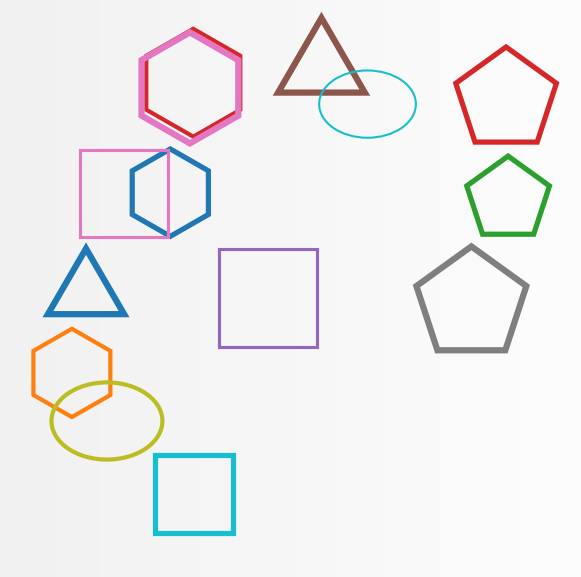[{"shape": "triangle", "thickness": 3, "radius": 0.38, "center": [0.148, 0.493]}, {"shape": "hexagon", "thickness": 2.5, "radius": 0.38, "center": [0.293, 0.666]}, {"shape": "hexagon", "thickness": 2, "radius": 0.38, "center": [0.124, 0.353]}, {"shape": "pentagon", "thickness": 2.5, "radius": 0.37, "center": [0.874, 0.654]}, {"shape": "pentagon", "thickness": 2.5, "radius": 0.46, "center": [0.871, 0.827]}, {"shape": "hexagon", "thickness": 2, "radius": 0.47, "center": [0.333, 0.856]}, {"shape": "square", "thickness": 1.5, "radius": 0.42, "center": [0.461, 0.484]}, {"shape": "triangle", "thickness": 3, "radius": 0.43, "center": [0.553, 0.882]}, {"shape": "hexagon", "thickness": 3, "radius": 0.48, "center": [0.327, 0.847]}, {"shape": "square", "thickness": 1.5, "radius": 0.38, "center": [0.214, 0.664]}, {"shape": "pentagon", "thickness": 3, "radius": 0.5, "center": [0.811, 0.473]}, {"shape": "oval", "thickness": 2, "radius": 0.48, "center": [0.184, 0.27]}, {"shape": "oval", "thickness": 1, "radius": 0.42, "center": [0.632, 0.819]}, {"shape": "square", "thickness": 2.5, "radius": 0.34, "center": [0.334, 0.144]}]